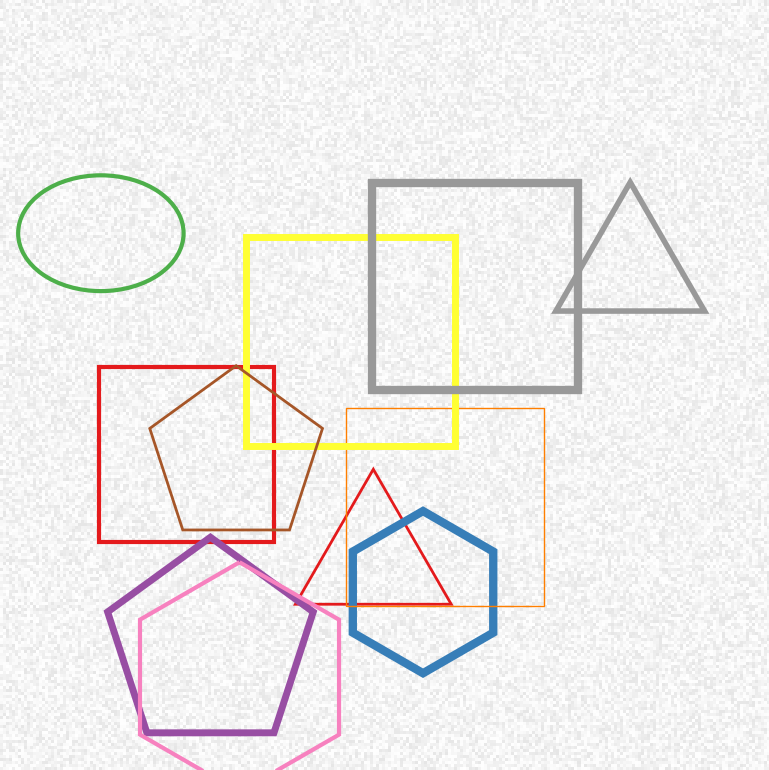[{"shape": "square", "thickness": 1.5, "radius": 0.57, "center": [0.242, 0.41]}, {"shape": "triangle", "thickness": 1, "radius": 0.58, "center": [0.485, 0.274]}, {"shape": "hexagon", "thickness": 3, "radius": 0.53, "center": [0.549, 0.231]}, {"shape": "oval", "thickness": 1.5, "radius": 0.54, "center": [0.131, 0.697]}, {"shape": "pentagon", "thickness": 2.5, "radius": 0.7, "center": [0.273, 0.162]}, {"shape": "square", "thickness": 0.5, "radius": 0.64, "center": [0.578, 0.342]}, {"shape": "square", "thickness": 2.5, "radius": 0.68, "center": [0.455, 0.556]}, {"shape": "pentagon", "thickness": 1, "radius": 0.59, "center": [0.307, 0.407]}, {"shape": "hexagon", "thickness": 1.5, "radius": 0.75, "center": [0.311, 0.121]}, {"shape": "triangle", "thickness": 2, "radius": 0.56, "center": [0.818, 0.652]}, {"shape": "square", "thickness": 3, "radius": 0.67, "center": [0.617, 0.628]}]